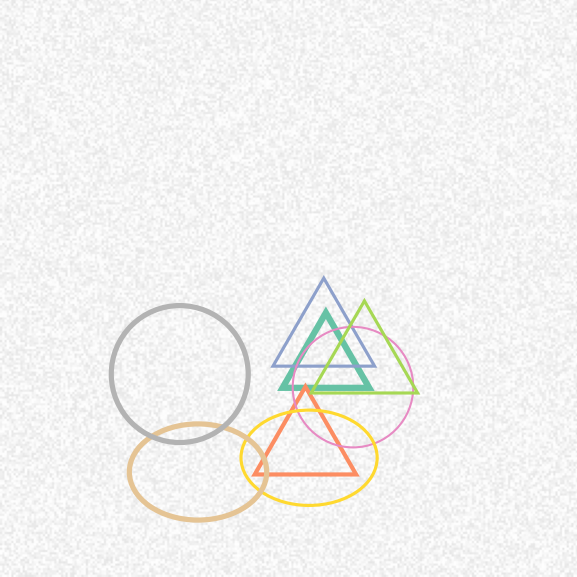[{"shape": "triangle", "thickness": 3, "radius": 0.43, "center": [0.564, 0.371]}, {"shape": "triangle", "thickness": 2, "radius": 0.51, "center": [0.529, 0.228]}, {"shape": "triangle", "thickness": 1.5, "radius": 0.51, "center": [0.561, 0.416]}, {"shape": "circle", "thickness": 1, "radius": 0.52, "center": [0.611, 0.329]}, {"shape": "triangle", "thickness": 1.5, "radius": 0.53, "center": [0.631, 0.372]}, {"shape": "oval", "thickness": 1.5, "radius": 0.59, "center": [0.535, 0.206]}, {"shape": "oval", "thickness": 2.5, "radius": 0.59, "center": [0.343, 0.182]}, {"shape": "circle", "thickness": 2.5, "radius": 0.59, "center": [0.311, 0.351]}]